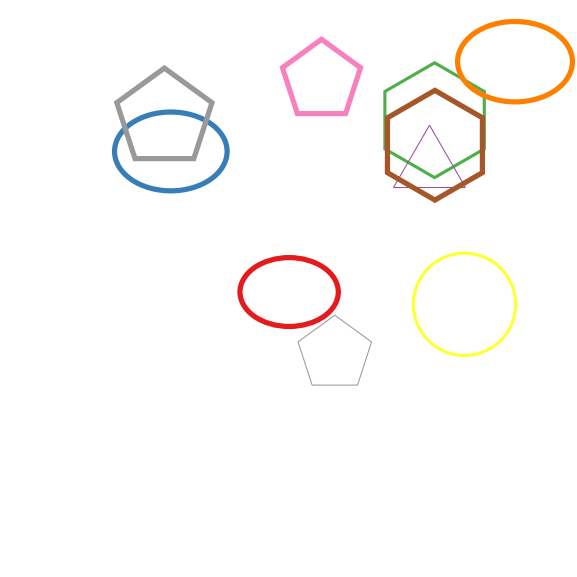[{"shape": "oval", "thickness": 2.5, "radius": 0.43, "center": [0.501, 0.493]}, {"shape": "oval", "thickness": 2.5, "radius": 0.49, "center": [0.296, 0.737]}, {"shape": "hexagon", "thickness": 1.5, "radius": 0.5, "center": [0.753, 0.791]}, {"shape": "triangle", "thickness": 0.5, "radius": 0.36, "center": [0.744, 0.71]}, {"shape": "oval", "thickness": 2.5, "radius": 0.5, "center": [0.892, 0.892]}, {"shape": "circle", "thickness": 1.5, "radius": 0.44, "center": [0.804, 0.472]}, {"shape": "hexagon", "thickness": 2.5, "radius": 0.47, "center": [0.753, 0.748]}, {"shape": "pentagon", "thickness": 2.5, "radius": 0.36, "center": [0.557, 0.86]}, {"shape": "pentagon", "thickness": 0.5, "radius": 0.33, "center": [0.58, 0.386]}, {"shape": "pentagon", "thickness": 2.5, "radius": 0.43, "center": [0.285, 0.795]}]